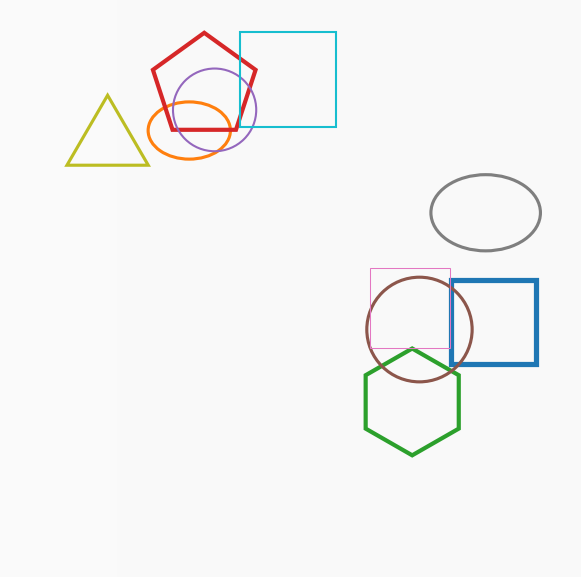[{"shape": "square", "thickness": 2.5, "radius": 0.36, "center": [0.849, 0.441]}, {"shape": "oval", "thickness": 1.5, "radius": 0.35, "center": [0.326, 0.773]}, {"shape": "hexagon", "thickness": 2, "radius": 0.46, "center": [0.709, 0.303]}, {"shape": "pentagon", "thickness": 2, "radius": 0.46, "center": [0.351, 0.849]}, {"shape": "circle", "thickness": 1, "radius": 0.36, "center": [0.369, 0.809]}, {"shape": "circle", "thickness": 1.5, "radius": 0.45, "center": [0.722, 0.429]}, {"shape": "square", "thickness": 0.5, "radius": 0.34, "center": [0.706, 0.466]}, {"shape": "oval", "thickness": 1.5, "radius": 0.47, "center": [0.836, 0.631]}, {"shape": "triangle", "thickness": 1.5, "radius": 0.4, "center": [0.185, 0.753]}, {"shape": "square", "thickness": 1, "radius": 0.41, "center": [0.495, 0.862]}]